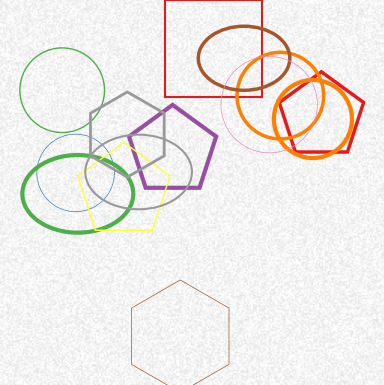[{"shape": "square", "thickness": 1.5, "radius": 0.63, "center": [0.554, 0.874]}, {"shape": "pentagon", "thickness": 2.5, "radius": 0.58, "center": [0.835, 0.698]}, {"shape": "circle", "thickness": 0.5, "radius": 0.5, "center": [0.196, 0.551]}, {"shape": "circle", "thickness": 1, "radius": 0.55, "center": [0.161, 0.766]}, {"shape": "oval", "thickness": 3, "radius": 0.72, "center": [0.202, 0.496]}, {"shape": "pentagon", "thickness": 3, "radius": 0.6, "center": [0.448, 0.609]}, {"shape": "circle", "thickness": 3, "radius": 0.51, "center": [0.813, 0.691]}, {"shape": "circle", "thickness": 2.5, "radius": 0.56, "center": [0.728, 0.752]}, {"shape": "pentagon", "thickness": 1, "radius": 0.63, "center": [0.322, 0.504]}, {"shape": "hexagon", "thickness": 0.5, "radius": 0.73, "center": [0.468, 0.127]}, {"shape": "oval", "thickness": 2.5, "radius": 0.59, "center": [0.634, 0.849]}, {"shape": "circle", "thickness": 0.5, "radius": 0.63, "center": [0.699, 0.728]}, {"shape": "oval", "thickness": 1.5, "radius": 0.69, "center": [0.36, 0.553]}, {"shape": "hexagon", "thickness": 2, "radius": 0.55, "center": [0.331, 0.651]}]